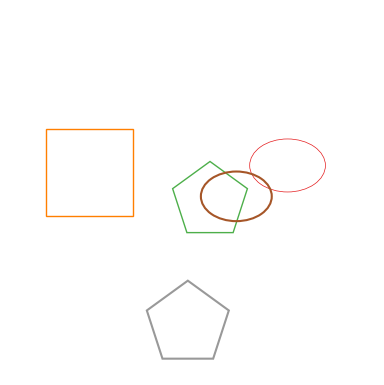[{"shape": "oval", "thickness": 0.5, "radius": 0.49, "center": [0.747, 0.57]}, {"shape": "pentagon", "thickness": 1, "radius": 0.51, "center": [0.545, 0.478]}, {"shape": "square", "thickness": 1, "radius": 0.57, "center": [0.233, 0.551]}, {"shape": "oval", "thickness": 1.5, "radius": 0.46, "center": [0.614, 0.49]}, {"shape": "pentagon", "thickness": 1.5, "radius": 0.56, "center": [0.488, 0.159]}]